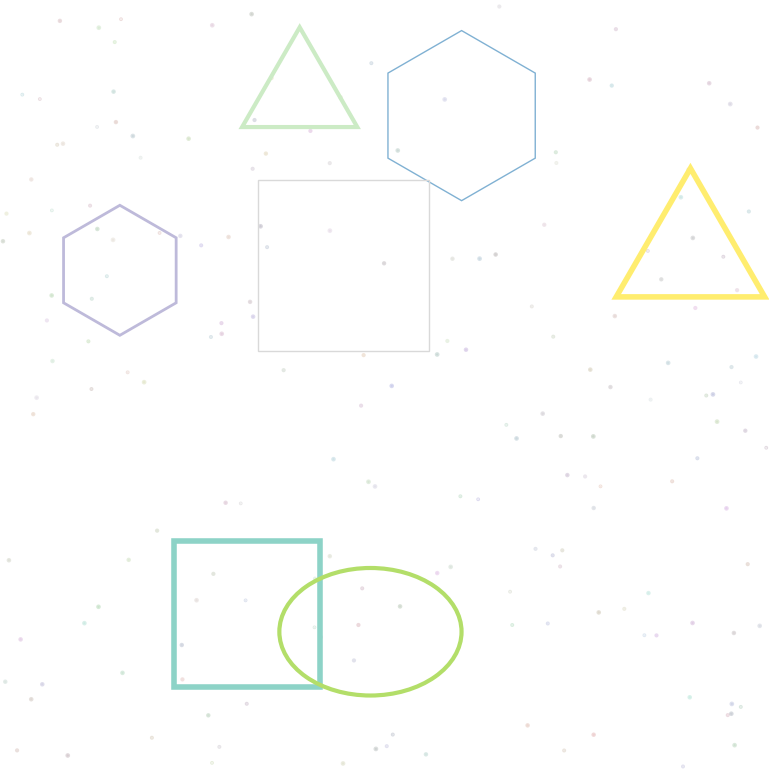[{"shape": "square", "thickness": 2, "radius": 0.48, "center": [0.32, 0.203]}, {"shape": "hexagon", "thickness": 1, "radius": 0.42, "center": [0.156, 0.649]}, {"shape": "hexagon", "thickness": 0.5, "radius": 0.55, "center": [0.599, 0.85]}, {"shape": "oval", "thickness": 1.5, "radius": 0.59, "center": [0.481, 0.18]}, {"shape": "square", "thickness": 0.5, "radius": 0.55, "center": [0.446, 0.655]}, {"shape": "triangle", "thickness": 1.5, "radius": 0.43, "center": [0.389, 0.878]}, {"shape": "triangle", "thickness": 2, "radius": 0.56, "center": [0.897, 0.67]}]